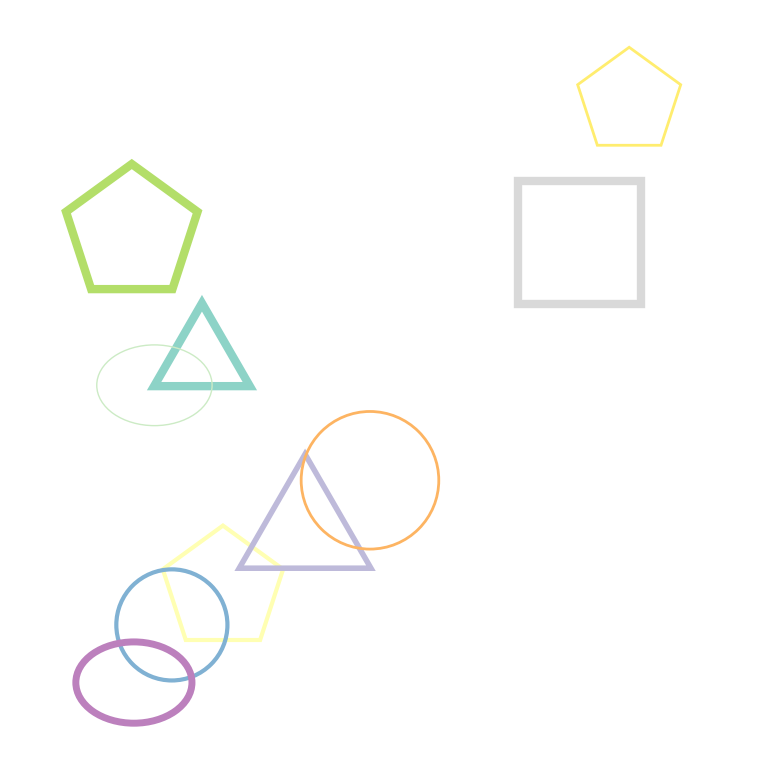[{"shape": "triangle", "thickness": 3, "radius": 0.36, "center": [0.262, 0.534]}, {"shape": "pentagon", "thickness": 1.5, "radius": 0.41, "center": [0.29, 0.235]}, {"shape": "triangle", "thickness": 2, "radius": 0.49, "center": [0.396, 0.311]}, {"shape": "circle", "thickness": 1.5, "radius": 0.36, "center": [0.223, 0.188]}, {"shape": "circle", "thickness": 1, "radius": 0.45, "center": [0.48, 0.376]}, {"shape": "pentagon", "thickness": 3, "radius": 0.45, "center": [0.171, 0.697]}, {"shape": "square", "thickness": 3, "radius": 0.4, "center": [0.753, 0.685]}, {"shape": "oval", "thickness": 2.5, "radius": 0.38, "center": [0.174, 0.114]}, {"shape": "oval", "thickness": 0.5, "radius": 0.37, "center": [0.201, 0.5]}, {"shape": "pentagon", "thickness": 1, "radius": 0.35, "center": [0.817, 0.868]}]